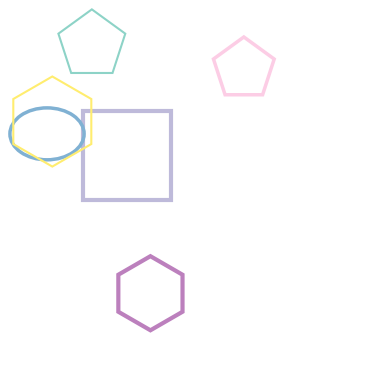[{"shape": "pentagon", "thickness": 1.5, "radius": 0.46, "center": [0.239, 0.884]}, {"shape": "square", "thickness": 3, "radius": 0.57, "center": [0.33, 0.596]}, {"shape": "oval", "thickness": 2.5, "radius": 0.48, "center": [0.122, 0.652]}, {"shape": "pentagon", "thickness": 2.5, "radius": 0.41, "center": [0.633, 0.821]}, {"shape": "hexagon", "thickness": 3, "radius": 0.48, "center": [0.391, 0.238]}, {"shape": "hexagon", "thickness": 1.5, "radius": 0.58, "center": [0.136, 0.684]}]